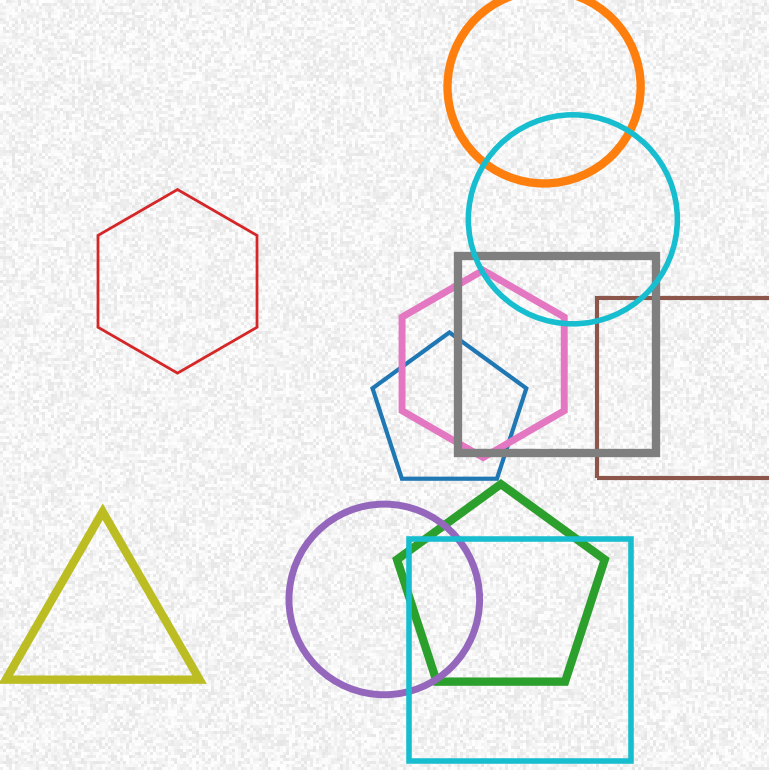[{"shape": "pentagon", "thickness": 1.5, "radius": 0.53, "center": [0.584, 0.463]}, {"shape": "circle", "thickness": 3, "radius": 0.63, "center": [0.707, 0.887]}, {"shape": "pentagon", "thickness": 3, "radius": 0.71, "center": [0.651, 0.229]}, {"shape": "hexagon", "thickness": 1, "radius": 0.6, "center": [0.231, 0.635]}, {"shape": "circle", "thickness": 2.5, "radius": 0.62, "center": [0.499, 0.222]}, {"shape": "square", "thickness": 1.5, "radius": 0.59, "center": [0.893, 0.496]}, {"shape": "hexagon", "thickness": 2.5, "radius": 0.61, "center": [0.627, 0.527]}, {"shape": "square", "thickness": 3, "radius": 0.64, "center": [0.724, 0.539]}, {"shape": "triangle", "thickness": 3, "radius": 0.73, "center": [0.133, 0.19]}, {"shape": "circle", "thickness": 2, "radius": 0.68, "center": [0.744, 0.715]}, {"shape": "square", "thickness": 2, "radius": 0.72, "center": [0.675, 0.156]}]